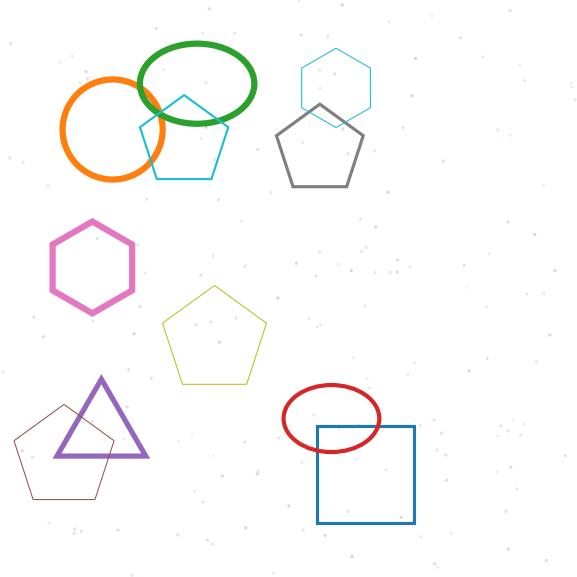[{"shape": "square", "thickness": 1.5, "radius": 0.42, "center": [0.633, 0.177]}, {"shape": "circle", "thickness": 3, "radius": 0.43, "center": [0.195, 0.775]}, {"shape": "oval", "thickness": 3, "radius": 0.5, "center": [0.341, 0.854]}, {"shape": "oval", "thickness": 2, "radius": 0.41, "center": [0.574, 0.274]}, {"shape": "triangle", "thickness": 2.5, "radius": 0.44, "center": [0.176, 0.254]}, {"shape": "pentagon", "thickness": 0.5, "radius": 0.46, "center": [0.111, 0.208]}, {"shape": "hexagon", "thickness": 3, "radius": 0.4, "center": [0.16, 0.536]}, {"shape": "pentagon", "thickness": 1.5, "radius": 0.39, "center": [0.554, 0.74]}, {"shape": "pentagon", "thickness": 0.5, "radius": 0.47, "center": [0.371, 0.41]}, {"shape": "hexagon", "thickness": 0.5, "radius": 0.34, "center": [0.582, 0.847]}, {"shape": "pentagon", "thickness": 1, "radius": 0.4, "center": [0.319, 0.754]}]